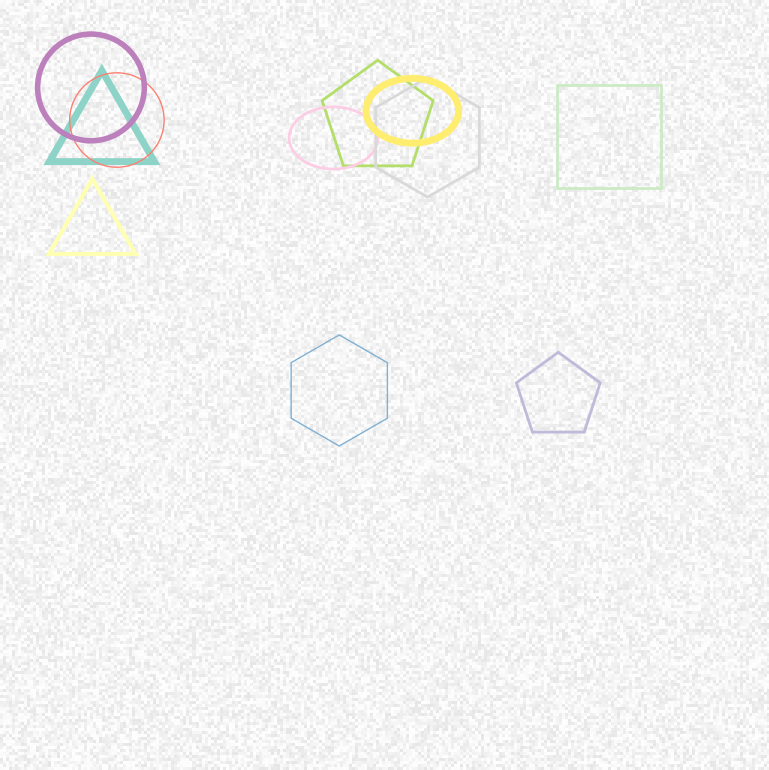[{"shape": "triangle", "thickness": 2.5, "radius": 0.39, "center": [0.132, 0.829]}, {"shape": "triangle", "thickness": 1.5, "radius": 0.32, "center": [0.12, 0.703]}, {"shape": "pentagon", "thickness": 1, "radius": 0.29, "center": [0.725, 0.485]}, {"shape": "circle", "thickness": 0.5, "radius": 0.31, "center": [0.152, 0.844]}, {"shape": "hexagon", "thickness": 0.5, "radius": 0.36, "center": [0.441, 0.493]}, {"shape": "pentagon", "thickness": 1, "radius": 0.38, "center": [0.49, 0.846]}, {"shape": "oval", "thickness": 1, "radius": 0.29, "center": [0.433, 0.821]}, {"shape": "hexagon", "thickness": 1, "radius": 0.39, "center": [0.555, 0.822]}, {"shape": "circle", "thickness": 2, "radius": 0.35, "center": [0.118, 0.886]}, {"shape": "square", "thickness": 1, "radius": 0.34, "center": [0.791, 0.823]}, {"shape": "oval", "thickness": 2.5, "radius": 0.3, "center": [0.535, 0.856]}]